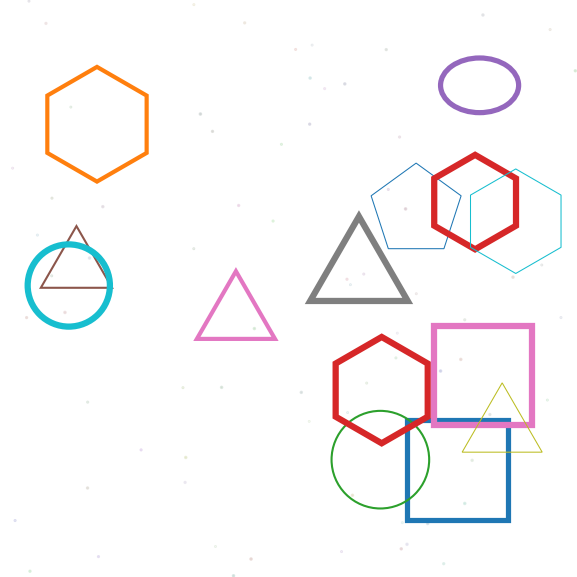[{"shape": "square", "thickness": 2.5, "radius": 0.43, "center": [0.792, 0.185]}, {"shape": "pentagon", "thickness": 0.5, "radius": 0.41, "center": [0.721, 0.635]}, {"shape": "hexagon", "thickness": 2, "radius": 0.5, "center": [0.168, 0.784]}, {"shape": "circle", "thickness": 1, "radius": 0.42, "center": [0.659, 0.203]}, {"shape": "hexagon", "thickness": 3, "radius": 0.46, "center": [0.661, 0.324]}, {"shape": "hexagon", "thickness": 3, "radius": 0.41, "center": [0.823, 0.649]}, {"shape": "oval", "thickness": 2.5, "radius": 0.34, "center": [0.83, 0.851]}, {"shape": "triangle", "thickness": 1, "radius": 0.36, "center": [0.132, 0.536]}, {"shape": "square", "thickness": 3, "radius": 0.43, "center": [0.836, 0.349]}, {"shape": "triangle", "thickness": 2, "radius": 0.39, "center": [0.409, 0.451]}, {"shape": "triangle", "thickness": 3, "radius": 0.49, "center": [0.622, 0.527]}, {"shape": "triangle", "thickness": 0.5, "radius": 0.4, "center": [0.87, 0.256]}, {"shape": "hexagon", "thickness": 0.5, "radius": 0.45, "center": [0.893, 0.616]}, {"shape": "circle", "thickness": 3, "radius": 0.36, "center": [0.119, 0.505]}]